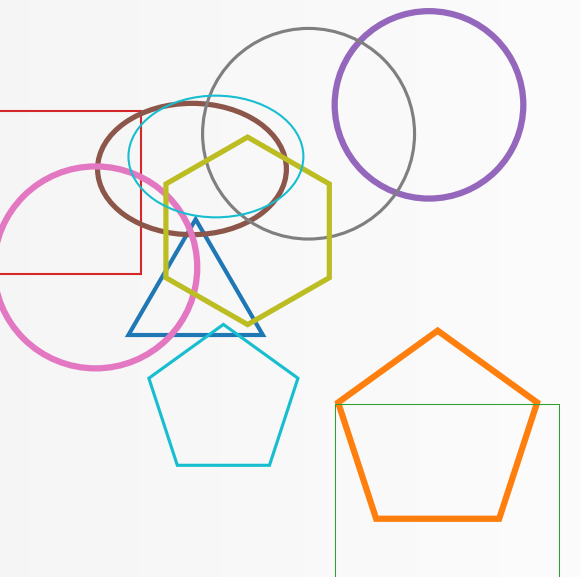[{"shape": "triangle", "thickness": 2, "radius": 0.67, "center": [0.337, 0.486]}, {"shape": "pentagon", "thickness": 3, "radius": 0.9, "center": [0.753, 0.247]}, {"shape": "square", "thickness": 0.5, "radius": 0.96, "center": [0.769, 0.108]}, {"shape": "square", "thickness": 1, "radius": 0.71, "center": [0.1, 0.666]}, {"shape": "circle", "thickness": 3, "radius": 0.81, "center": [0.738, 0.818]}, {"shape": "oval", "thickness": 2.5, "radius": 0.81, "center": [0.33, 0.706]}, {"shape": "circle", "thickness": 3, "radius": 0.87, "center": [0.164, 0.536]}, {"shape": "circle", "thickness": 1.5, "radius": 0.91, "center": [0.531, 0.768]}, {"shape": "hexagon", "thickness": 2.5, "radius": 0.81, "center": [0.426, 0.599]}, {"shape": "oval", "thickness": 1, "radius": 0.75, "center": [0.371, 0.728]}, {"shape": "pentagon", "thickness": 1.5, "radius": 0.67, "center": [0.384, 0.303]}]